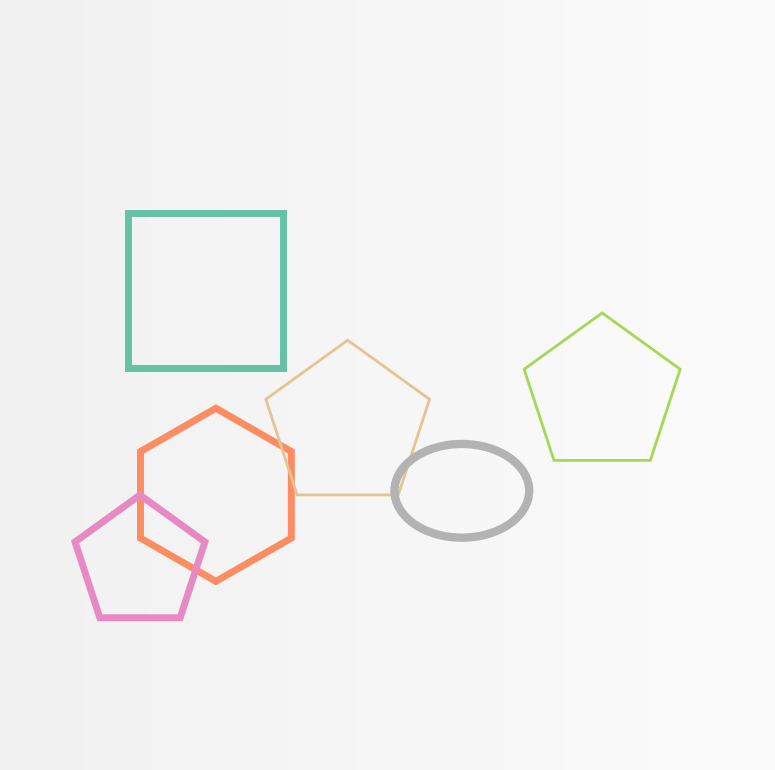[{"shape": "square", "thickness": 2.5, "radius": 0.5, "center": [0.265, 0.622]}, {"shape": "hexagon", "thickness": 2.5, "radius": 0.56, "center": [0.279, 0.357]}, {"shape": "pentagon", "thickness": 2.5, "radius": 0.44, "center": [0.181, 0.269]}, {"shape": "pentagon", "thickness": 1, "radius": 0.53, "center": [0.777, 0.488]}, {"shape": "pentagon", "thickness": 1, "radius": 0.56, "center": [0.449, 0.447]}, {"shape": "oval", "thickness": 3, "radius": 0.43, "center": [0.596, 0.363]}]